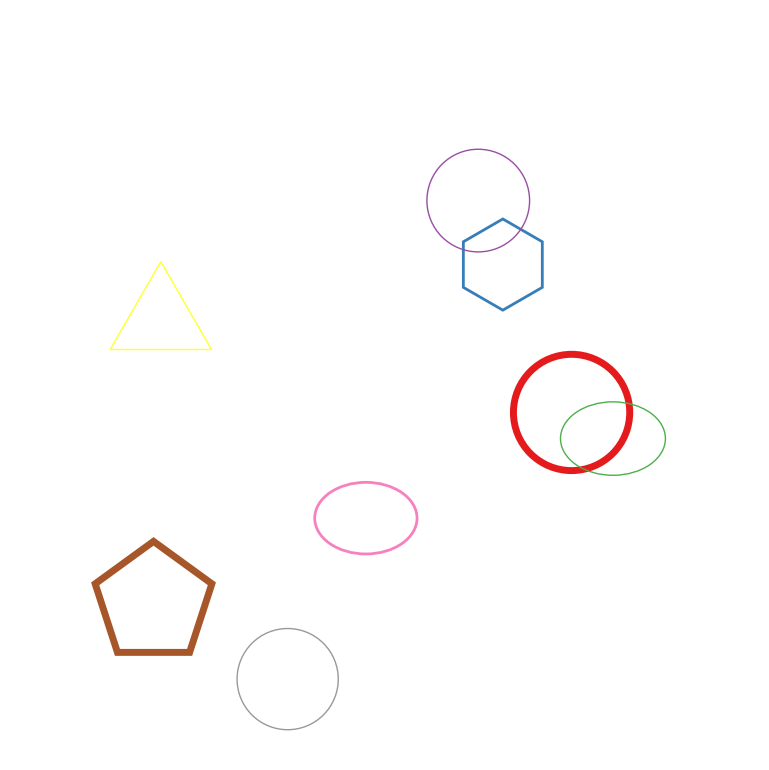[{"shape": "circle", "thickness": 2.5, "radius": 0.38, "center": [0.742, 0.464]}, {"shape": "hexagon", "thickness": 1, "radius": 0.3, "center": [0.653, 0.656]}, {"shape": "oval", "thickness": 0.5, "radius": 0.34, "center": [0.796, 0.43]}, {"shape": "circle", "thickness": 0.5, "radius": 0.33, "center": [0.621, 0.74]}, {"shape": "triangle", "thickness": 0.5, "radius": 0.38, "center": [0.209, 0.584]}, {"shape": "pentagon", "thickness": 2.5, "radius": 0.4, "center": [0.199, 0.217]}, {"shape": "oval", "thickness": 1, "radius": 0.33, "center": [0.475, 0.327]}, {"shape": "circle", "thickness": 0.5, "radius": 0.33, "center": [0.374, 0.118]}]